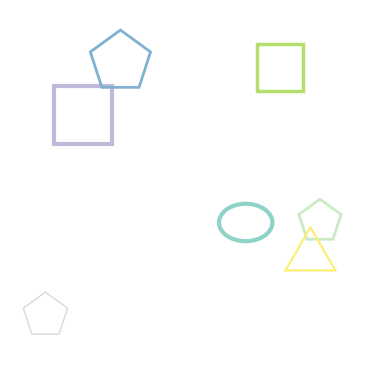[{"shape": "oval", "thickness": 3, "radius": 0.35, "center": [0.638, 0.422]}, {"shape": "square", "thickness": 3, "radius": 0.37, "center": [0.215, 0.702]}, {"shape": "pentagon", "thickness": 2, "radius": 0.41, "center": [0.313, 0.84]}, {"shape": "square", "thickness": 2.5, "radius": 0.3, "center": [0.728, 0.825]}, {"shape": "pentagon", "thickness": 1, "radius": 0.3, "center": [0.118, 0.181]}, {"shape": "pentagon", "thickness": 2, "radius": 0.29, "center": [0.831, 0.425]}, {"shape": "triangle", "thickness": 1.5, "radius": 0.37, "center": [0.806, 0.335]}]